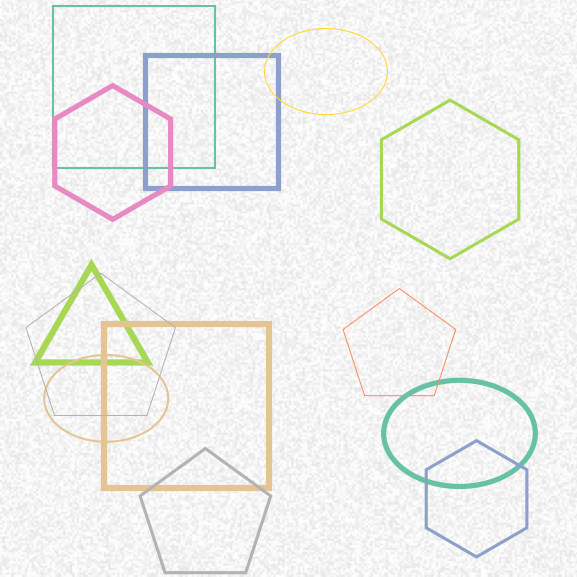[{"shape": "square", "thickness": 1, "radius": 0.7, "center": [0.232, 0.849]}, {"shape": "oval", "thickness": 2.5, "radius": 0.66, "center": [0.796, 0.249]}, {"shape": "pentagon", "thickness": 0.5, "radius": 0.51, "center": [0.692, 0.397]}, {"shape": "square", "thickness": 2.5, "radius": 0.58, "center": [0.365, 0.789]}, {"shape": "hexagon", "thickness": 1.5, "radius": 0.5, "center": [0.825, 0.135]}, {"shape": "hexagon", "thickness": 2.5, "radius": 0.58, "center": [0.195, 0.735]}, {"shape": "hexagon", "thickness": 1.5, "radius": 0.69, "center": [0.779, 0.688]}, {"shape": "triangle", "thickness": 3, "radius": 0.56, "center": [0.158, 0.428]}, {"shape": "oval", "thickness": 0.5, "radius": 0.53, "center": [0.565, 0.875]}, {"shape": "oval", "thickness": 1, "radius": 0.54, "center": [0.184, 0.309]}, {"shape": "square", "thickness": 3, "radius": 0.71, "center": [0.323, 0.296]}, {"shape": "pentagon", "thickness": 1.5, "radius": 0.59, "center": [0.356, 0.104]}, {"shape": "pentagon", "thickness": 0.5, "radius": 0.68, "center": [0.174, 0.39]}]